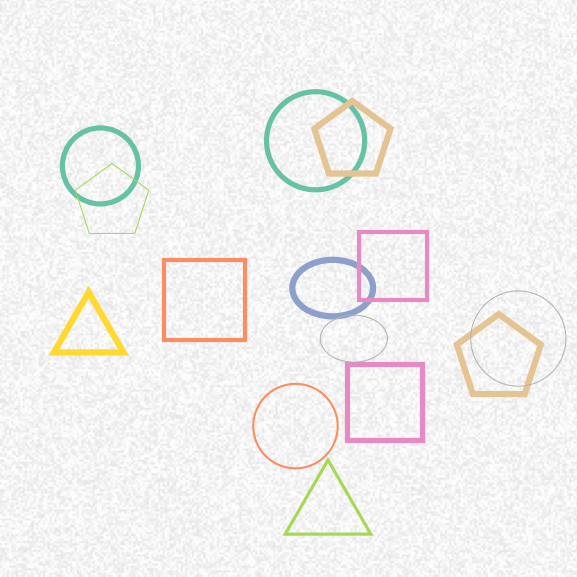[{"shape": "circle", "thickness": 2.5, "radius": 0.42, "center": [0.546, 0.755]}, {"shape": "circle", "thickness": 2.5, "radius": 0.33, "center": [0.174, 0.712]}, {"shape": "square", "thickness": 2, "radius": 0.35, "center": [0.354, 0.479]}, {"shape": "circle", "thickness": 1, "radius": 0.37, "center": [0.512, 0.261]}, {"shape": "oval", "thickness": 3, "radius": 0.35, "center": [0.576, 0.5]}, {"shape": "square", "thickness": 2, "radius": 0.3, "center": [0.681, 0.539]}, {"shape": "square", "thickness": 2.5, "radius": 0.33, "center": [0.666, 0.303]}, {"shape": "pentagon", "thickness": 0.5, "radius": 0.33, "center": [0.194, 0.649]}, {"shape": "triangle", "thickness": 1.5, "radius": 0.43, "center": [0.568, 0.117]}, {"shape": "triangle", "thickness": 3, "radius": 0.35, "center": [0.154, 0.424]}, {"shape": "pentagon", "thickness": 3, "radius": 0.35, "center": [0.61, 0.755]}, {"shape": "pentagon", "thickness": 3, "radius": 0.38, "center": [0.864, 0.379]}, {"shape": "oval", "thickness": 0.5, "radius": 0.29, "center": [0.613, 0.413]}, {"shape": "circle", "thickness": 0.5, "radius": 0.41, "center": [0.898, 0.413]}]